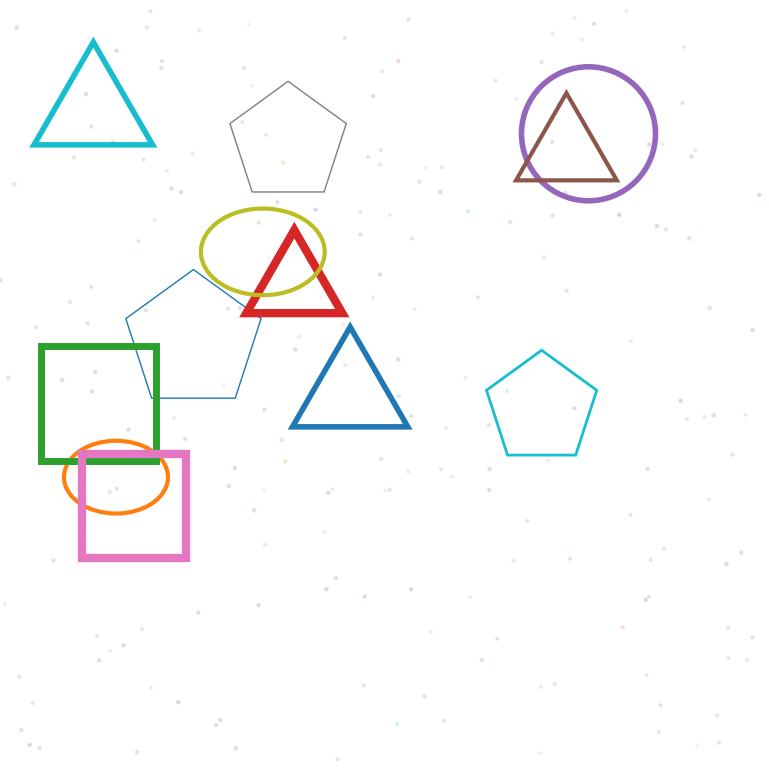[{"shape": "triangle", "thickness": 2, "radius": 0.43, "center": [0.455, 0.489]}, {"shape": "pentagon", "thickness": 0.5, "radius": 0.46, "center": [0.251, 0.558]}, {"shape": "oval", "thickness": 1.5, "radius": 0.34, "center": [0.151, 0.38]}, {"shape": "square", "thickness": 2.5, "radius": 0.37, "center": [0.128, 0.476]}, {"shape": "triangle", "thickness": 3, "radius": 0.36, "center": [0.382, 0.629]}, {"shape": "circle", "thickness": 2, "radius": 0.44, "center": [0.764, 0.826]}, {"shape": "triangle", "thickness": 1.5, "radius": 0.38, "center": [0.736, 0.804]}, {"shape": "square", "thickness": 3, "radius": 0.34, "center": [0.175, 0.343]}, {"shape": "pentagon", "thickness": 0.5, "radius": 0.4, "center": [0.374, 0.815]}, {"shape": "oval", "thickness": 1.5, "radius": 0.4, "center": [0.341, 0.673]}, {"shape": "pentagon", "thickness": 1, "radius": 0.38, "center": [0.703, 0.47]}, {"shape": "triangle", "thickness": 2, "radius": 0.44, "center": [0.121, 0.856]}]